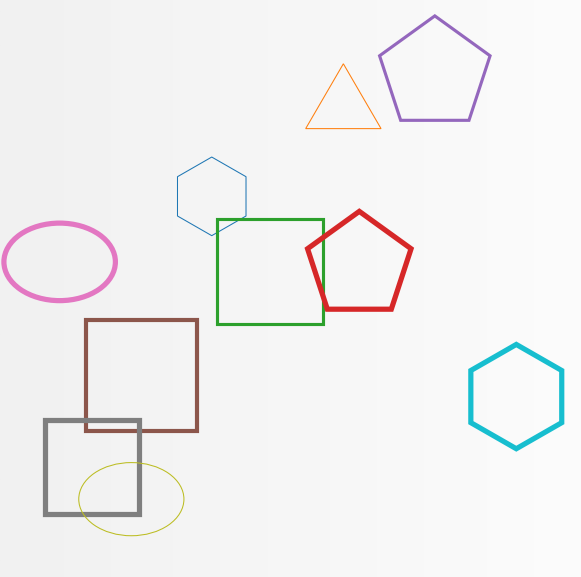[{"shape": "hexagon", "thickness": 0.5, "radius": 0.34, "center": [0.364, 0.659]}, {"shape": "triangle", "thickness": 0.5, "radius": 0.37, "center": [0.591, 0.814]}, {"shape": "square", "thickness": 1.5, "radius": 0.46, "center": [0.465, 0.529]}, {"shape": "pentagon", "thickness": 2.5, "radius": 0.47, "center": [0.618, 0.539]}, {"shape": "pentagon", "thickness": 1.5, "radius": 0.5, "center": [0.748, 0.872]}, {"shape": "square", "thickness": 2, "radius": 0.48, "center": [0.243, 0.349]}, {"shape": "oval", "thickness": 2.5, "radius": 0.48, "center": [0.103, 0.546]}, {"shape": "square", "thickness": 2.5, "radius": 0.41, "center": [0.158, 0.19]}, {"shape": "oval", "thickness": 0.5, "radius": 0.45, "center": [0.226, 0.135]}, {"shape": "hexagon", "thickness": 2.5, "radius": 0.45, "center": [0.888, 0.312]}]